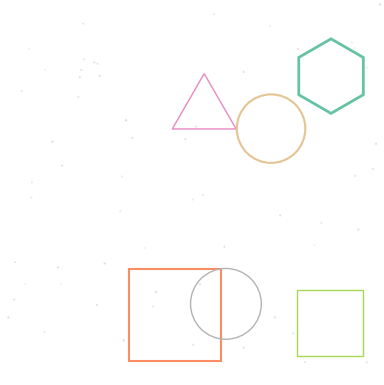[{"shape": "hexagon", "thickness": 2, "radius": 0.48, "center": [0.86, 0.802]}, {"shape": "square", "thickness": 1.5, "radius": 0.6, "center": [0.455, 0.183]}, {"shape": "triangle", "thickness": 1, "radius": 0.48, "center": [0.53, 0.713]}, {"shape": "square", "thickness": 1, "radius": 0.43, "center": [0.858, 0.16]}, {"shape": "circle", "thickness": 1.5, "radius": 0.44, "center": [0.704, 0.666]}, {"shape": "circle", "thickness": 1, "radius": 0.46, "center": [0.587, 0.211]}]